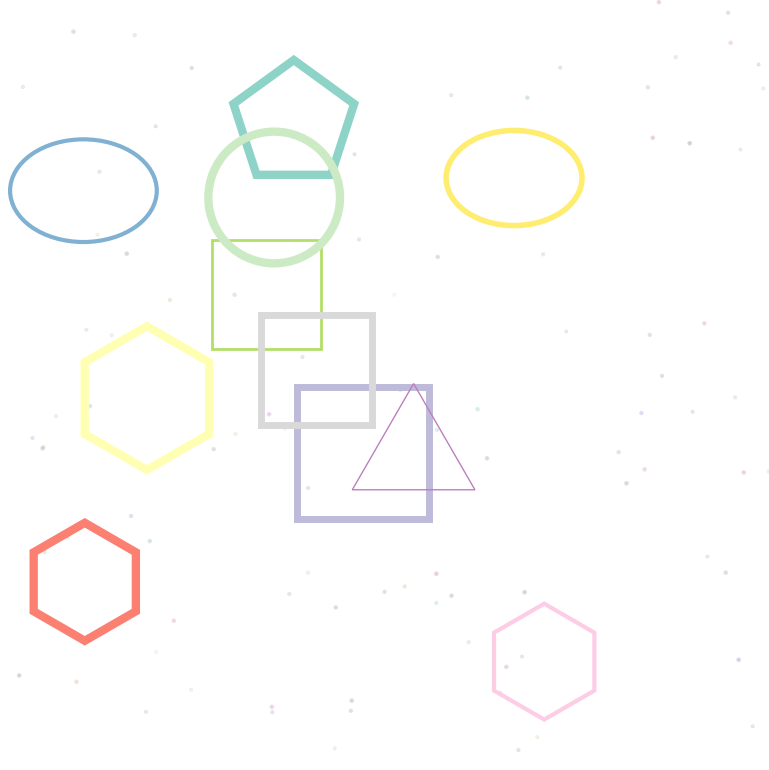[{"shape": "pentagon", "thickness": 3, "radius": 0.41, "center": [0.382, 0.84]}, {"shape": "hexagon", "thickness": 3, "radius": 0.47, "center": [0.191, 0.483]}, {"shape": "square", "thickness": 2.5, "radius": 0.43, "center": [0.472, 0.412]}, {"shape": "hexagon", "thickness": 3, "radius": 0.38, "center": [0.11, 0.244]}, {"shape": "oval", "thickness": 1.5, "radius": 0.48, "center": [0.108, 0.752]}, {"shape": "square", "thickness": 1, "radius": 0.35, "center": [0.346, 0.618]}, {"shape": "hexagon", "thickness": 1.5, "radius": 0.38, "center": [0.707, 0.141]}, {"shape": "square", "thickness": 2.5, "radius": 0.36, "center": [0.411, 0.519]}, {"shape": "triangle", "thickness": 0.5, "radius": 0.46, "center": [0.537, 0.41]}, {"shape": "circle", "thickness": 3, "radius": 0.43, "center": [0.356, 0.744]}, {"shape": "oval", "thickness": 2, "radius": 0.44, "center": [0.668, 0.769]}]